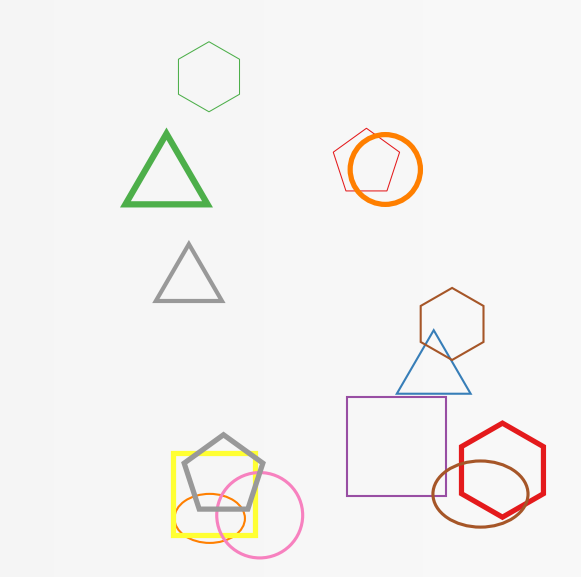[{"shape": "hexagon", "thickness": 2.5, "radius": 0.41, "center": [0.864, 0.185]}, {"shape": "pentagon", "thickness": 0.5, "radius": 0.3, "center": [0.63, 0.717]}, {"shape": "triangle", "thickness": 1, "radius": 0.37, "center": [0.746, 0.354]}, {"shape": "triangle", "thickness": 3, "radius": 0.41, "center": [0.286, 0.686]}, {"shape": "hexagon", "thickness": 0.5, "radius": 0.3, "center": [0.36, 0.866]}, {"shape": "square", "thickness": 1, "radius": 0.43, "center": [0.682, 0.225]}, {"shape": "circle", "thickness": 2.5, "radius": 0.3, "center": [0.663, 0.706]}, {"shape": "oval", "thickness": 1, "radius": 0.3, "center": [0.361, 0.101]}, {"shape": "square", "thickness": 2.5, "radius": 0.36, "center": [0.368, 0.144]}, {"shape": "hexagon", "thickness": 1, "radius": 0.31, "center": [0.778, 0.438]}, {"shape": "oval", "thickness": 1.5, "radius": 0.41, "center": [0.827, 0.144]}, {"shape": "circle", "thickness": 1.5, "radius": 0.37, "center": [0.447, 0.107]}, {"shape": "triangle", "thickness": 2, "radius": 0.33, "center": [0.325, 0.511]}, {"shape": "pentagon", "thickness": 2.5, "radius": 0.36, "center": [0.385, 0.175]}]